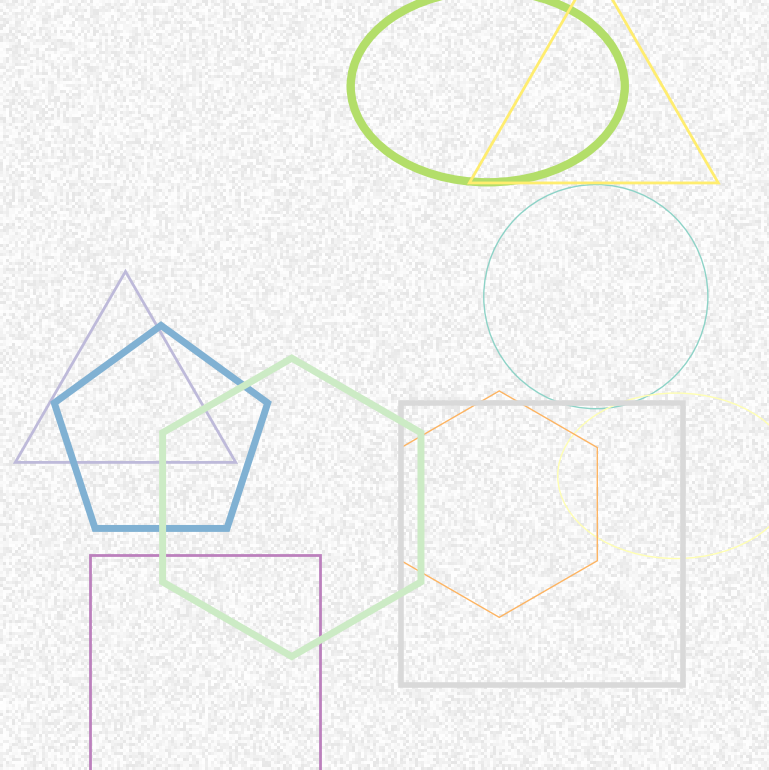[{"shape": "circle", "thickness": 0.5, "radius": 0.73, "center": [0.774, 0.615]}, {"shape": "oval", "thickness": 0.5, "radius": 0.77, "center": [0.878, 0.382]}, {"shape": "triangle", "thickness": 1, "radius": 0.83, "center": [0.163, 0.482]}, {"shape": "pentagon", "thickness": 2.5, "radius": 0.73, "center": [0.209, 0.432]}, {"shape": "hexagon", "thickness": 0.5, "radius": 0.74, "center": [0.648, 0.345]}, {"shape": "oval", "thickness": 3, "radius": 0.89, "center": [0.633, 0.888]}, {"shape": "square", "thickness": 2, "radius": 0.92, "center": [0.703, 0.293]}, {"shape": "square", "thickness": 1, "radius": 0.75, "center": [0.266, 0.13]}, {"shape": "hexagon", "thickness": 2.5, "radius": 0.97, "center": [0.379, 0.341]}, {"shape": "triangle", "thickness": 1, "radius": 0.93, "center": [0.771, 0.856]}]